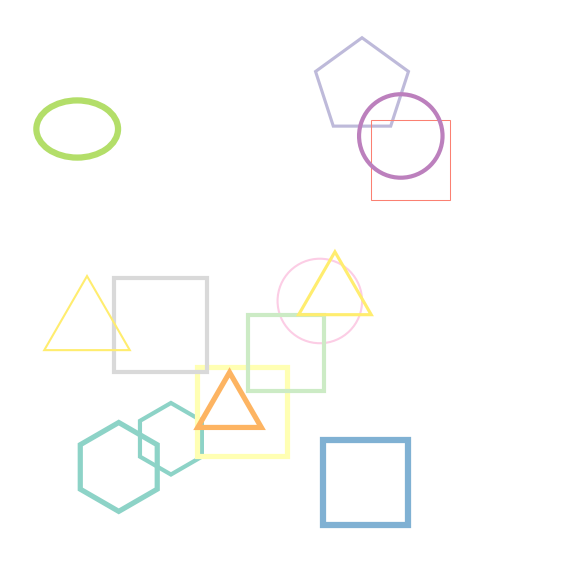[{"shape": "hexagon", "thickness": 2, "radius": 0.31, "center": [0.296, 0.239]}, {"shape": "hexagon", "thickness": 2.5, "radius": 0.38, "center": [0.206, 0.191]}, {"shape": "square", "thickness": 2.5, "radius": 0.39, "center": [0.419, 0.287]}, {"shape": "pentagon", "thickness": 1.5, "radius": 0.42, "center": [0.627, 0.849]}, {"shape": "square", "thickness": 0.5, "radius": 0.35, "center": [0.711, 0.722]}, {"shape": "square", "thickness": 3, "radius": 0.37, "center": [0.633, 0.164]}, {"shape": "triangle", "thickness": 2.5, "radius": 0.32, "center": [0.398, 0.291]}, {"shape": "oval", "thickness": 3, "radius": 0.35, "center": [0.134, 0.776]}, {"shape": "circle", "thickness": 1, "radius": 0.37, "center": [0.554, 0.478]}, {"shape": "square", "thickness": 2, "radius": 0.41, "center": [0.278, 0.436]}, {"shape": "circle", "thickness": 2, "radius": 0.36, "center": [0.694, 0.764]}, {"shape": "square", "thickness": 2, "radius": 0.33, "center": [0.495, 0.388]}, {"shape": "triangle", "thickness": 1.5, "radius": 0.36, "center": [0.58, 0.49]}, {"shape": "triangle", "thickness": 1, "radius": 0.43, "center": [0.151, 0.436]}]